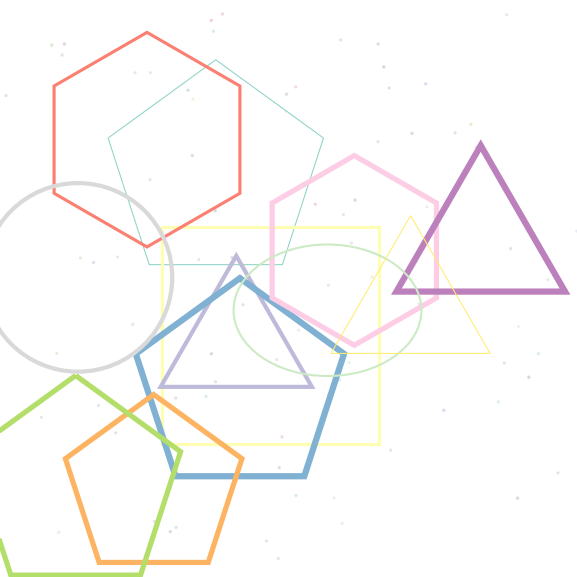[{"shape": "pentagon", "thickness": 0.5, "radius": 0.98, "center": [0.374, 0.7]}, {"shape": "square", "thickness": 1.5, "radius": 0.94, "center": [0.468, 0.418]}, {"shape": "triangle", "thickness": 2, "radius": 0.76, "center": [0.409, 0.405]}, {"shape": "hexagon", "thickness": 1.5, "radius": 0.93, "center": [0.255, 0.757]}, {"shape": "pentagon", "thickness": 3, "radius": 0.95, "center": [0.415, 0.328]}, {"shape": "pentagon", "thickness": 2.5, "radius": 0.8, "center": [0.266, 0.155]}, {"shape": "pentagon", "thickness": 2.5, "radius": 0.96, "center": [0.131, 0.158]}, {"shape": "hexagon", "thickness": 2.5, "radius": 0.82, "center": [0.613, 0.565]}, {"shape": "circle", "thickness": 2, "radius": 0.82, "center": [0.135, 0.519]}, {"shape": "triangle", "thickness": 3, "radius": 0.84, "center": [0.832, 0.579]}, {"shape": "oval", "thickness": 1, "radius": 0.81, "center": [0.567, 0.462]}, {"shape": "triangle", "thickness": 0.5, "radius": 0.8, "center": [0.711, 0.467]}]